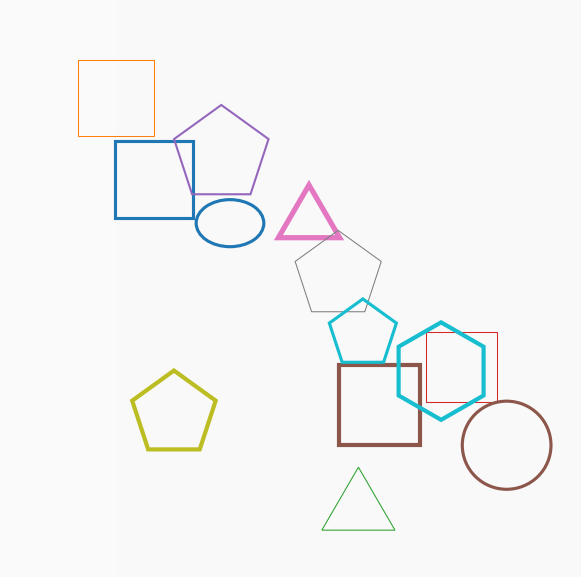[{"shape": "oval", "thickness": 1.5, "radius": 0.29, "center": [0.396, 0.613]}, {"shape": "square", "thickness": 1.5, "radius": 0.33, "center": [0.265, 0.689]}, {"shape": "square", "thickness": 0.5, "radius": 0.33, "center": [0.199, 0.829]}, {"shape": "triangle", "thickness": 0.5, "radius": 0.36, "center": [0.617, 0.117]}, {"shape": "square", "thickness": 0.5, "radius": 0.3, "center": [0.794, 0.364]}, {"shape": "pentagon", "thickness": 1, "radius": 0.43, "center": [0.381, 0.732]}, {"shape": "square", "thickness": 2, "radius": 0.35, "center": [0.653, 0.298]}, {"shape": "circle", "thickness": 1.5, "radius": 0.38, "center": [0.872, 0.228]}, {"shape": "triangle", "thickness": 2.5, "radius": 0.3, "center": [0.532, 0.618]}, {"shape": "pentagon", "thickness": 0.5, "radius": 0.39, "center": [0.582, 0.522]}, {"shape": "pentagon", "thickness": 2, "radius": 0.38, "center": [0.299, 0.282]}, {"shape": "pentagon", "thickness": 1.5, "radius": 0.3, "center": [0.624, 0.421]}, {"shape": "hexagon", "thickness": 2, "radius": 0.42, "center": [0.759, 0.357]}]